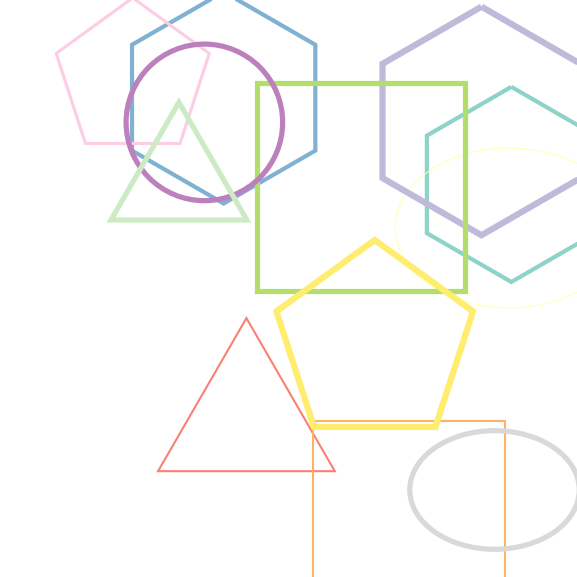[{"shape": "hexagon", "thickness": 2, "radius": 0.84, "center": [0.885, 0.68]}, {"shape": "oval", "thickness": 0.5, "radius": 0.99, "center": [0.882, 0.605]}, {"shape": "hexagon", "thickness": 3, "radius": 0.99, "center": [0.834, 0.79]}, {"shape": "triangle", "thickness": 1, "radius": 0.88, "center": [0.427, 0.272]}, {"shape": "hexagon", "thickness": 2, "radius": 0.92, "center": [0.387, 0.83]}, {"shape": "square", "thickness": 1, "radius": 0.83, "center": [0.708, 0.104]}, {"shape": "square", "thickness": 2.5, "radius": 0.9, "center": [0.626, 0.676]}, {"shape": "pentagon", "thickness": 1.5, "radius": 0.7, "center": [0.23, 0.863]}, {"shape": "oval", "thickness": 2.5, "radius": 0.73, "center": [0.856, 0.151]}, {"shape": "circle", "thickness": 2.5, "radius": 0.68, "center": [0.354, 0.787]}, {"shape": "triangle", "thickness": 2.5, "radius": 0.68, "center": [0.31, 0.686]}, {"shape": "pentagon", "thickness": 3, "radius": 0.89, "center": [0.649, 0.405]}]